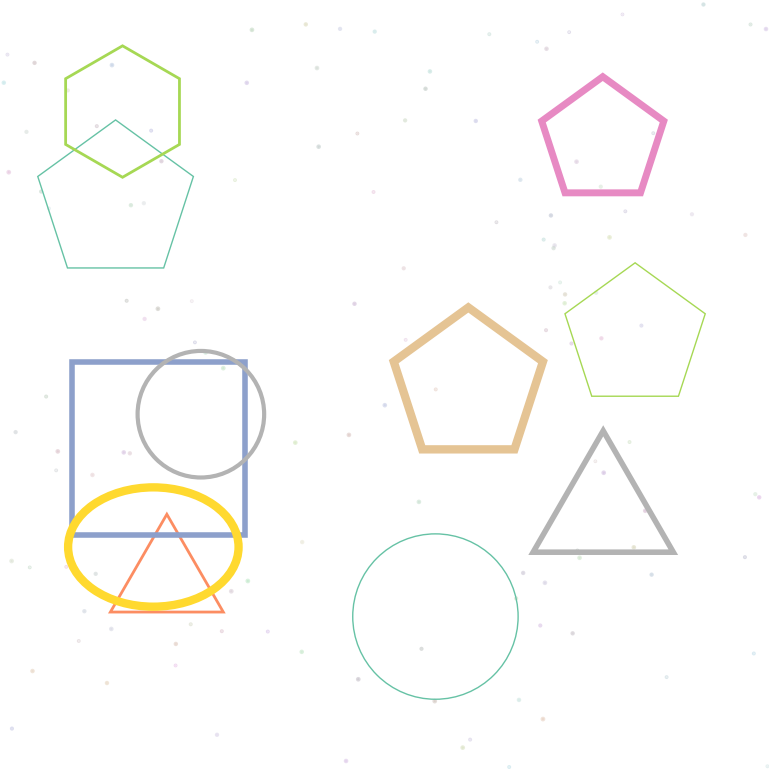[{"shape": "pentagon", "thickness": 0.5, "radius": 0.53, "center": [0.15, 0.738]}, {"shape": "circle", "thickness": 0.5, "radius": 0.54, "center": [0.565, 0.199]}, {"shape": "triangle", "thickness": 1, "radius": 0.42, "center": [0.217, 0.247]}, {"shape": "square", "thickness": 2, "radius": 0.56, "center": [0.206, 0.418]}, {"shape": "pentagon", "thickness": 2.5, "radius": 0.42, "center": [0.783, 0.817]}, {"shape": "pentagon", "thickness": 0.5, "radius": 0.48, "center": [0.825, 0.563]}, {"shape": "hexagon", "thickness": 1, "radius": 0.43, "center": [0.159, 0.855]}, {"shape": "oval", "thickness": 3, "radius": 0.55, "center": [0.199, 0.29]}, {"shape": "pentagon", "thickness": 3, "radius": 0.51, "center": [0.608, 0.499]}, {"shape": "triangle", "thickness": 2, "radius": 0.53, "center": [0.783, 0.335]}, {"shape": "circle", "thickness": 1.5, "radius": 0.41, "center": [0.261, 0.462]}]